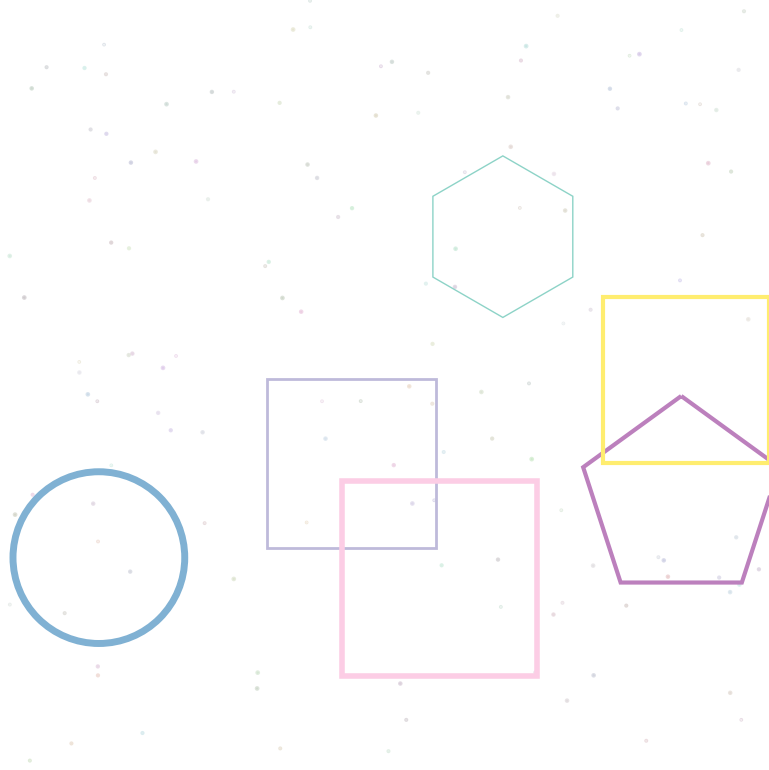[{"shape": "hexagon", "thickness": 0.5, "radius": 0.52, "center": [0.653, 0.693]}, {"shape": "square", "thickness": 1, "radius": 0.55, "center": [0.457, 0.398]}, {"shape": "circle", "thickness": 2.5, "radius": 0.56, "center": [0.128, 0.276]}, {"shape": "square", "thickness": 2, "radius": 0.63, "center": [0.571, 0.249]}, {"shape": "pentagon", "thickness": 1.5, "radius": 0.67, "center": [0.885, 0.352]}, {"shape": "square", "thickness": 1.5, "radius": 0.54, "center": [0.89, 0.507]}]